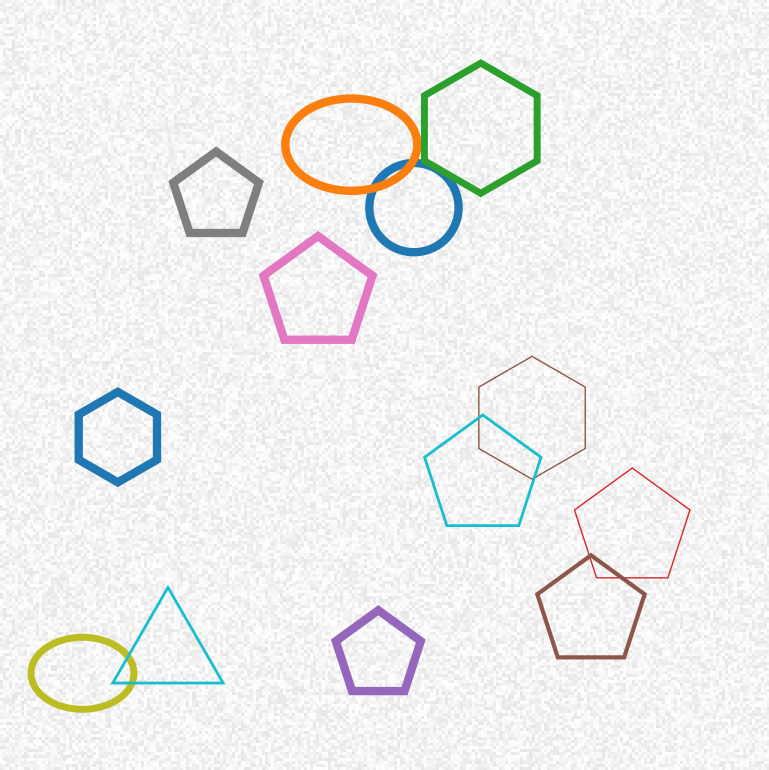[{"shape": "circle", "thickness": 3, "radius": 0.29, "center": [0.538, 0.73]}, {"shape": "hexagon", "thickness": 3, "radius": 0.29, "center": [0.153, 0.432]}, {"shape": "oval", "thickness": 3, "radius": 0.43, "center": [0.456, 0.812]}, {"shape": "hexagon", "thickness": 2.5, "radius": 0.42, "center": [0.624, 0.834]}, {"shape": "pentagon", "thickness": 0.5, "radius": 0.39, "center": [0.821, 0.313]}, {"shape": "pentagon", "thickness": 3, "radius": 0.29, "center": [0.491, 0.149]}, {"shape": "pentagon", "thickness": 1.5, "radius": 0.37, "center": [0.768, 0.206]}, {"shape": "hexagon", "thickness": 0.5, "radius": 0.4, "center": [0.691, 0.457]}, {"shape": "pentagon", "thickness": 3, "radius": 0.37, "center": [0.413, 0.619]}, {"shape": "pentagon", "thickness": 3, "radius": 0.29, "center": [0.281, 0.745]}, {"shape": "oval", "thickness": 2.5, "radius": 0.33, "center": [0.107, 0.126]}, {"shape": "triangle", "thickness": 1, "radius": 0.41, "center": [0.218, 0.154]}, {"shape": "pentagon", "thickness": 1, "radius": 0.4, "center": [0.627, 0.382]}]